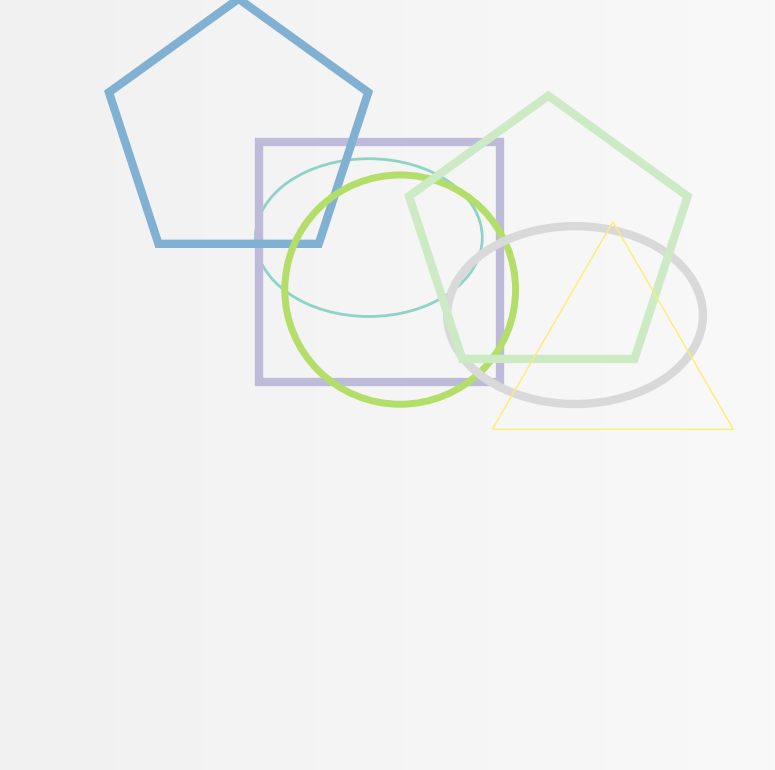[{"shape": "oval", "thickness": 1, "radius": 0.73, "center": [0.476, 0.691]}, {"shape": "square", "thickness": 3, "radius": 0.78, "center": [0.489, 0.66]}, {"shape": "pentagon", "thickness": 3, "radius": 0.88, "center": [0.308, 0.826]}, {"shape": "circle", "thickness": 2.5, "radius": 0.74, "center": [0.516, 0.624]}, {"shape": "oval", "thickness": 3, "radius": 0.82, "center": [0.742, 0.591]}, {"shape": "pentagon", "thickness": 3, "radius": 0.94, "center": [0.708, 0.687]}, {"shape": "triangle", "thickness": 0.5, "radius": 0.9, "center": [0.791, 0.532]}]